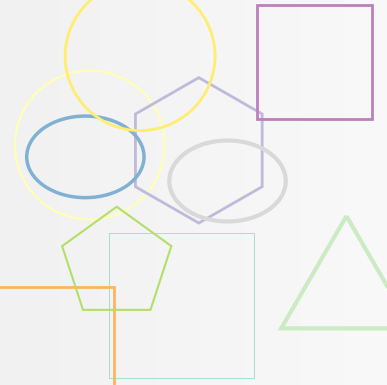[{"shape": "square", "thickness": 0.5, "radius": 0.94, "center": [0.469, 0.206]}, {"shape": "circle", "thickness": 1.5, "radius": 0.97, "center": [0.232, 0.623]}, {"shape": "hexagon", "thickness": 2, "radius": 0.94, "center": [0.513, 0.61]}, {"shape": "oval", "thickness": 2.5, "radius": 0.76, "center": [0.22, 0.593]}, {"shape": "square", "thickness": 2, "radius": 0.75, "center": [0.144, 0.104]}, {"shape": "pentagon", "thickness": 1.5, "radius": 0.74, "center": [0.301, 0.315]}, {"shape": "oval", "thickness": 3, "radius": 0.75, "center": [0.587, 0.53]}, {"shape": "square", "thickness": 2, "radius": 0.74, "center": [0.813, 0.839]}, {"shape": "triangle", "thickness": 3, "radius": 0.97, "center": [0.894, 0.244]}, {"shape": "circle", "thickness": 2, "radius": 0.97, "center": [0.362, 0.854]}]